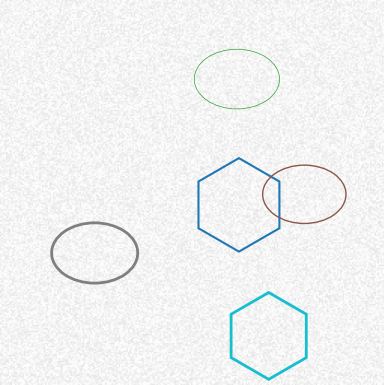[{"shape": "hexagon", "thickness": 1.5, "radius": 0.61, "center": [0.621, 0.468]}, {"shape": "oval", "thickness": 0.5, "radius": 0.55, "center": [0.615, 0.795]}, {"shape": "oval", "thickness": 1, "radius": 0.54, "center": [0.79, 0.495]}, {"shape": "oval", "thickness": 2, "radius": 0.56, "center": [0.246, 0.343]}, {"shape": "hexagon", "thickness": 2, "radius": 0.56, "center": [0.698, 0.127]}]